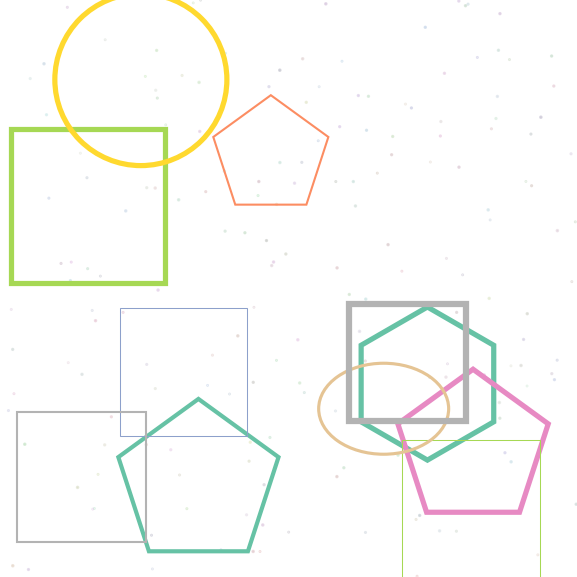[{"shape": "pentagon", "thickness": 2, "radius": 0.73, "center": [0.344, 0.162]}, {"shape": "hexagon", "thickness": 2.5, "radius": 0.66, "center": [0.74, 0.335]}, {"shape": "pentagon", "thickness": 1, "radius": 0.52, "center": [0.469, 0.73]}, {"shape": "square", "thickness": 0.5, "radius": 0.55, "center": [0.318, 0.355]}, {"shape": "pentagon", "thickness": 2.5, "radius": 0.68, "center": [0.819, 0.223]}, {"shape": "square", "thickness": 2.5, "radius": 0.67, "center": [0.152, 0.643]}, {"shape": "square", "thickness": 0.5, "radius": 0.6, "center": [0.815, 0.117]}, {"shape": "circle", "thickness": 2.5, "radius": 0.74, "center": [0.244, 0.861]}, {"shape": "oval", "thickness": 1.5, "radius": 0.56, "center": [0.664, 0.291]}, {"shape": "square", "thickness": 1, "radius": 0.56, "center": [0.141, 0.173]}, {"shape": "square", "thickness": 3, "radius": 0.51, "center": [0.705, 0.371]}]